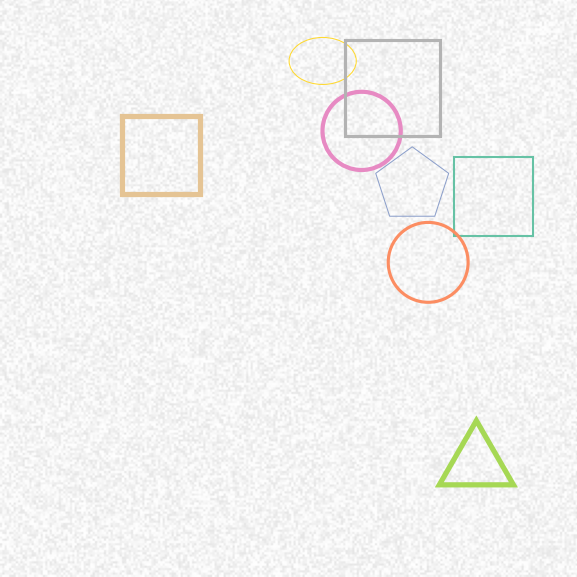[{"shape": "square", "thickness": 1, "radius": 0.34, "center": [0.854, 0.658]}, {"shape": "circle", "thickness": 1.5, "radius": 0.35, "center": [0.741, 0.545]}, {"shape": "pentagon", "thickness": 0.5, "radius": 0.33, "center": [0.714, 0.678]}, {"shape": "circle", "thickness": 2, "radius": 0.34, "center": [0.626, 0.772]}, {"shape": "triangle", "thickness": 2.5, "radius": 0.37, "center": [0.825, 0.197]}, {"shape": "oval", "thickness": 0.5, "radius": 0.29, "center": [0.559, 0.894]}, {"shape": "square", "thickness": 2.5, "radius": 0.33, "center": [0.279, 0.731]}, {"shape": "square", "thickness": 1.5, "radius": 0.41, "center": [0.68, 0.847]}]